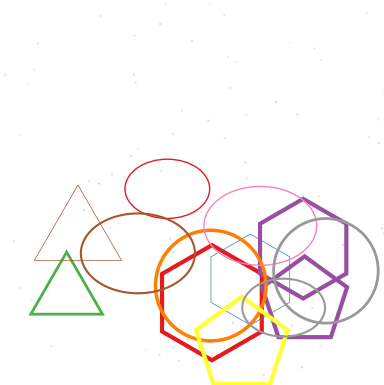[{"shape": "hexagon", "thickness": 3, "radius": 0.75, "center": [0.55, 0.214]}, {"shape": "oval", "thickness": 1, "radius": 0.55, "center": [0.435, 0.51]}, {"shape": "hexagon", "thickness": 0.5, "radius": 0.59, "center": [0.65, 0.274]}, {"shape": "triangle", "thickness": 2, "radius": 0.54, "center": [0.173, 0.238]}, {"shape": "pentagon", "thickness": 3, "radius": 0.58, "center": [0.791, 0.218]}, {"shape": "hexagon", "thickness": 3, "radius": 0.65, "center": [0.787, 0.354]}, {"shape": "circle", "thickness": 2.5, "radius": 0.72, "center": [0.547, 0.258]}, {"shape": "pentagon", "thickness": 3, "radius": 0.63, "center": [0.628, 0.104]}, {"shape": "triangle", "thickness": 0.5, "radius": 0.65, "center": [0.202, 0.389]}, {"shape": "oval", "thickness": 1.5, "radius": 0.74, "center": [0.358, 0.342]}, {"shape": "oval", "thickness": 1, "radius": 0.73, "center": [0.676, 0.413]}, {"shape": "circle", "thickness": 2, "radius": 0.68, "center": [0.847, 0.297]}, {"shape": "oval", "thickness": 1.5, "radius": 0.54, "center": [0.737, 0.201]}]